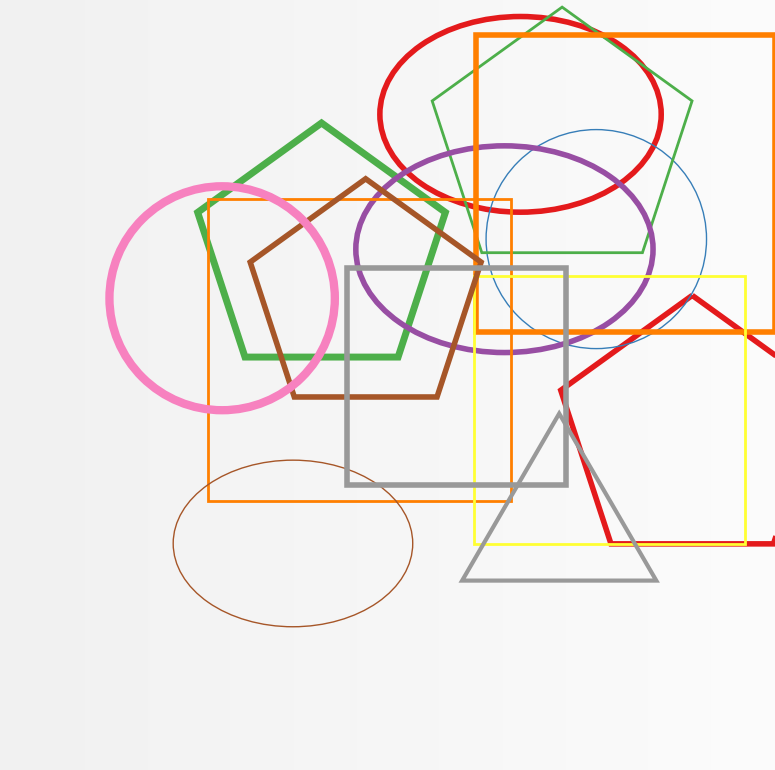[{"shape": "pentagon", "thickness": 2, "radius": 0.89, "center": [0.893, 0.438]}, {"shape": "oval", "thickness": 2, "radius": 0.91, "center": [0.672, 0.851]}, {"shape": "circle", "thickness": 0.5, "radius": 0.71, "center": [0.769, 0.689]}, {"shape": "pentagon", "thickness": 1, "radius": 0.88, "center": [0.725, 0.814]}, {"shape": "pentagon", "thickness": 2.5, "radius": 0.84, "center": [0.415, 0.672]}, {"shape": "oval", "thickness": 2, "radius": 0.96, "center": [0.651, 0.676]}, {"shape": "square", "thickness": 2, "radius": 0.96, "center": [0.808, 0.761]}, {"shape": "square", "thickness": 1, "radius": 0.98, "center": [0.464, 0.545]}, {"shape": "square", "thickness": 1, "radius": 0.87, "center": [0.786, 0.467]}, {"shape": "pentagon", "thickness": 2, "radius": 0.78, "center": [0.472, 0.611]}, {"shape": "oval", "thickness": 0.5, "radius": 0.77, "center": [0.378, 0.294]}, {"shape": "circle", "thickness": 3, "radius": 0.73, "center": [0.287, 0.613]}, {"shape": "square", "thickness": 2, "radius": 0.71, "center": [0.589, 0.511]}, {"shape": "triangle", "thickness": 1.5, "radius": 0.72, "center": [0.722, 0.318]}]